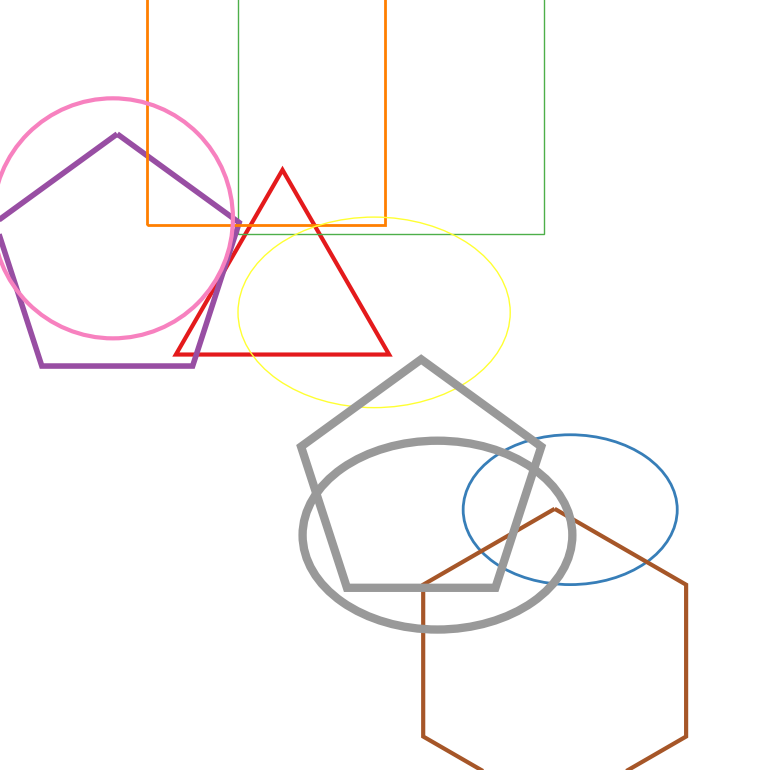[{"shape": "triangle", "thickness": 1.5, "radius": 0.8, "center": [0.367, 0.62]}, {"shape": "oval", "thickness": 1, "radius": 0.7, "center": [0.741, 0.338]}, {"shape": "square", "thickness": 0.5, "radius": 1.0, "center": [0.508, 0.895]}, {"shape": "pentagon", "thickness": 2, "radius": 0.83, "center": [0.152, 0.659]}, {"shape": "square", "thickness": 1, "radius": 0.77, "center": [0.345, 0.863]}, {"shape": "oval", "thickness": 0.5, "radius": 0.88, "center": [0.486, 0.594]}, {"shape": "hexagon", "thickness": 1.5, "radius": 0.99, "center": [0.72, 0.142]}, {"shape": "circle", "thickness": 1.5, "radius": 0.78, "center": [0.147, 0.716]}, {"shape": "pentagon", "thickness": 3, "radius": 0.82, "center": [0.547, 0.369]}, {"shape": "oval", "thickness": 3, "radius": 0.88, "center": [0.568, 0.305]}]